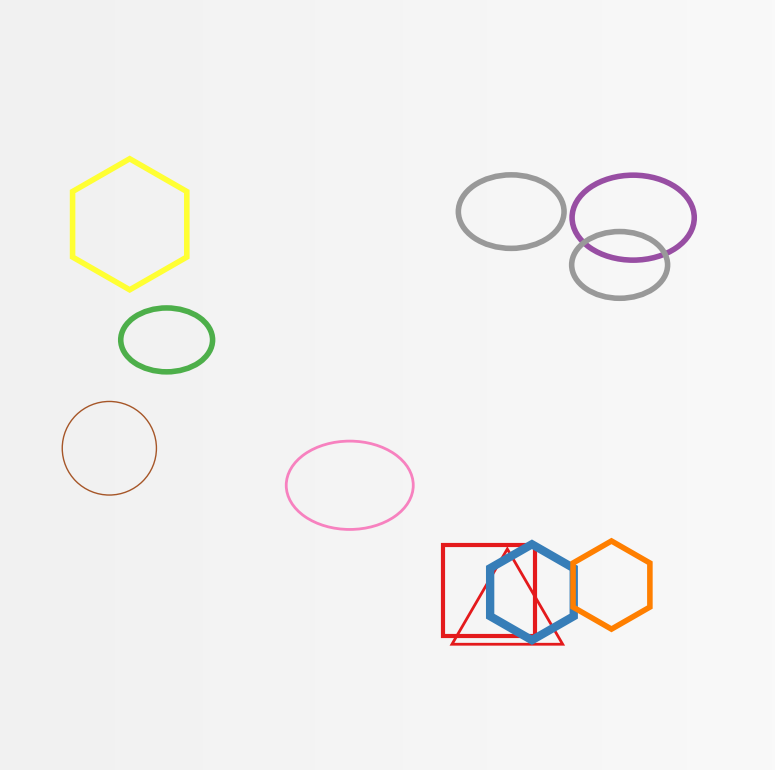[{"shape": "square", "thickness": 1.5, "radius": 0.29, "center": [0.631, 0.233]}, {"shape": "triangle", "thickness": 1, "radius": 0.41, "center": [0.655, 0.205]}, {"shape": "hexagon", "thickness": 3, "radius": 0.31, "center": [0.686, 0.231]}, {"shape": "oval", "thickness": 2, "radius": 0.3, "center": [0.215, 0.559]}, {"shape": "oval", "thickness": 2, "radius": 0.39, "center": [0.817, 0.717]}, {"shape": "hexagon", "thickness": 2, "radius": 0.29, "center": [0.789, 0.24]}, {"shape": "hexagon", "thickness": 2, "radius": 0.43, "center": [0.167, 0.709]}, {"shape": "circle", "thickness": 0.5, "radius": 0.3, "center": [0.141, 0.418]}, {"shape": "oval", "thickness": 1, "radius": 0.41, "center": [0.451, 0.37]}, {"shape": "oval", "thickness": 2, "radius": 0.31, "center": [0.8, 0.656]}, {"shape": "oval", "thickness": 2, "radius": 0.34, "center": [0.66, 0.725]}]